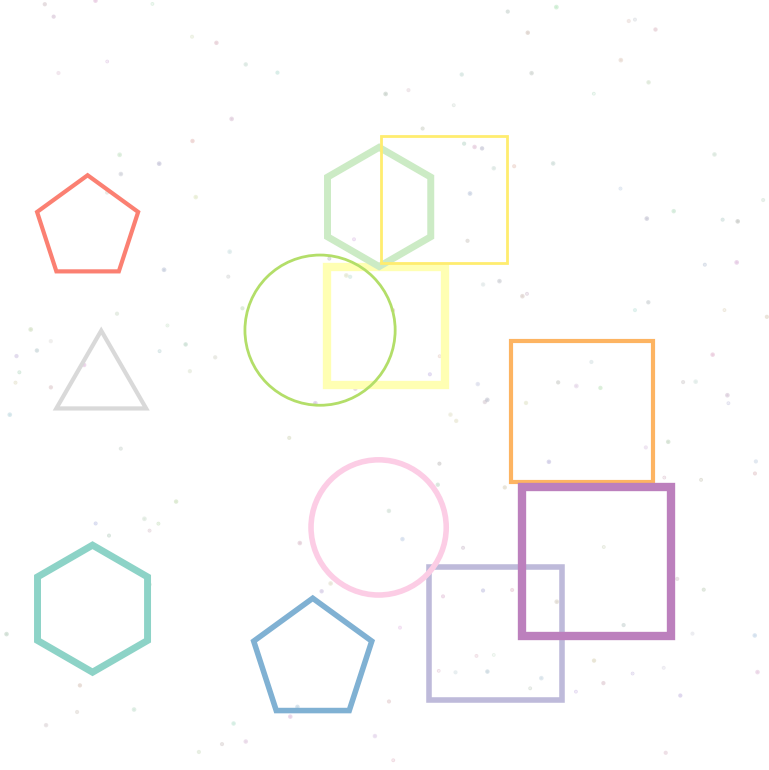[{"shape": "hexagon", "thickness": 2.5, "radius": 0.41, "center": [0.12, 0.209]}, {"shape": "square", "thickness": 3, "radius": 0.38, "center": [0.501, 0.576]}, {"shape": "square", "thickness": 2, "radius": 0.43, "center": [0.644, 0.177]}, {"shape": "pentagon", "thickness": 1.5, "radius": 0.35, "center": [0.114, 0.703]}, {"shape": "pentagon", "thickness": 2, "radius": 0.4, "center": [0.406, 0.142]}, {"shape": "square", "thickness": 1.5, "radius": 0.46, "center": [0.756, 0.466]}, {"shape": "circle", "thickness": 1, "radius": 0.49, "center": [0.416, 0.571]}, {"shape": "circle", "thickness": 2, "radius": 0.44, "center": [0.492, 0.315]}, {"shape": "triangle", "thickness": 1.5, "radius": 0.34, "center": [0.131, 0.503]}, {"shape": "square", "thickness": 3, "radius": 0.49, "center": [0.775, 0.271]}, {"shape": "hexagon", "thickness": 2.5, "radius": 0.39, "center": [0.492, 0.731]}, {"shape": "square", "thickness": 1, "radius": 0.41, "center": [0.576, 0.741]}]